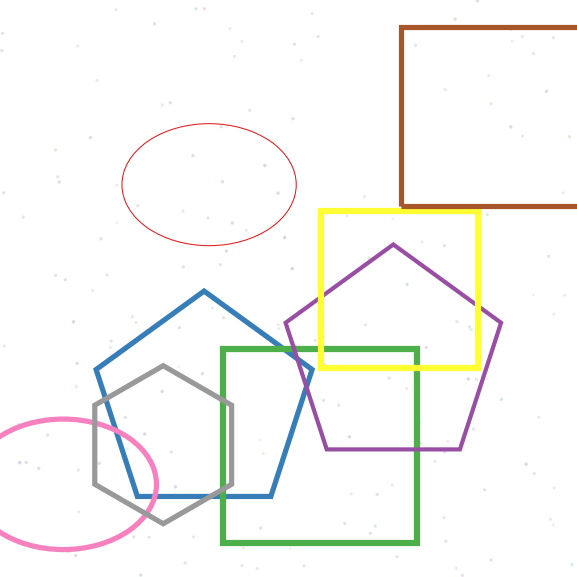[{"shape": "oval", "thickness": 0.5, "radius": 0.75, "center": [0.362, 0.679]}, {"shape": "pentagon", "thickness": 2.5, "radius": 0.98, "center": [0.353, 0.299]}, {"shape": "square", "thickness": 3, "radius": 0.84, "center": [0.555, 0.226]}, {"shape": "pentagon", "thickness": 2, "radius": 0.98, "center": [0.681, 0.38]}, {"shape": "square", "thickness": 3, "radius": 0.68, "center": [0.692, 0.498]}, {"shape": "square", "thickness": 2.5, "radius": 0.77, "center": [0.849, 0.798]}, {"shape": "oval", "thickness": 2.5, "radius": 0.81, "center": [0.11, 0.16]}, {"shape": "hexagon", "thickness": 2.5, "radius": 0.68, "center": [0.283, 0.229]}]